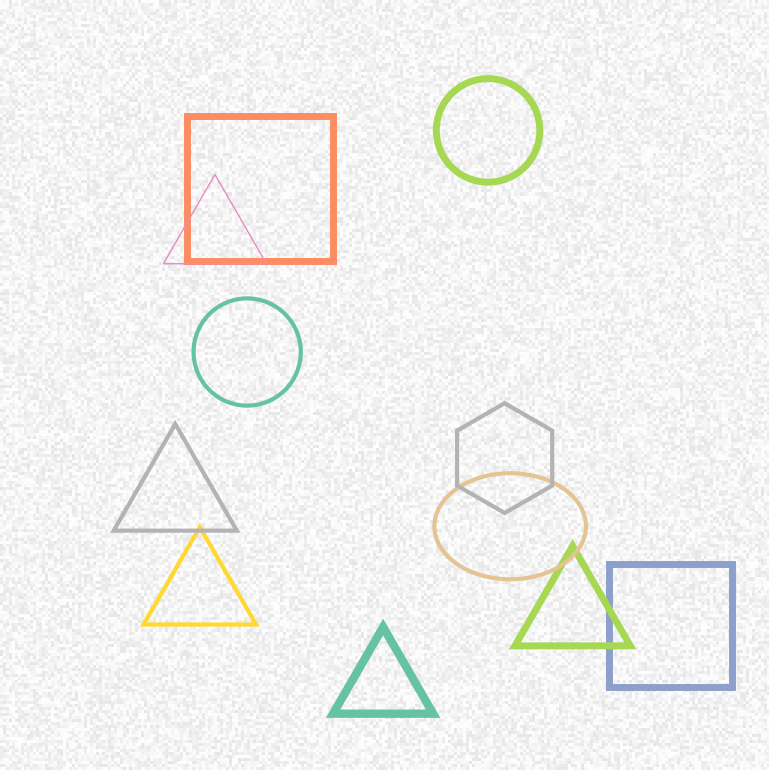[{"shape": "triangle", "thickness": 3, "radius": 0.38, "center": [0.498, 0.111]}, {"shape": "circle", "thickness": 1.5, "radius": 0.35, "center": [0.321, 0.543]}, {"shape": "square", "thickness": 2.5, "radius": 0.47, "center": [0.338, 0.755]}, {"shape": "square", "thickness": 2.5, "radius": 0.4, "center": [0.871, 0.188]}, {"shape": "triangle", "thickness": 0.5, "radius": 0.39, "center": [0.279, 0.696]}, {"shape": "triangle", "thickness": 2.5, "radius": 0.43, "center": [0.744, 0.205]}, {"shape": "circle", "thickness": 2.5, "radius": 0.34, "center": [0.634, 0.831]}, {"shape": "triangle", "thickness": 1.5, "radius": 0.42, "center": [0.259, 0.231]}, {"shape": "oval", "thickness": 1.5, "radius": 0.49, "center": [0.663, 0.317]}, {"shape": "hexagon", "thickness": 1.5, "radius": 0.36, "center": [0.655, 0.405]}, {"shape": "triangle", "thickness": 1.5, "radius": 0.46, "center": [0.228, 0.357]}]